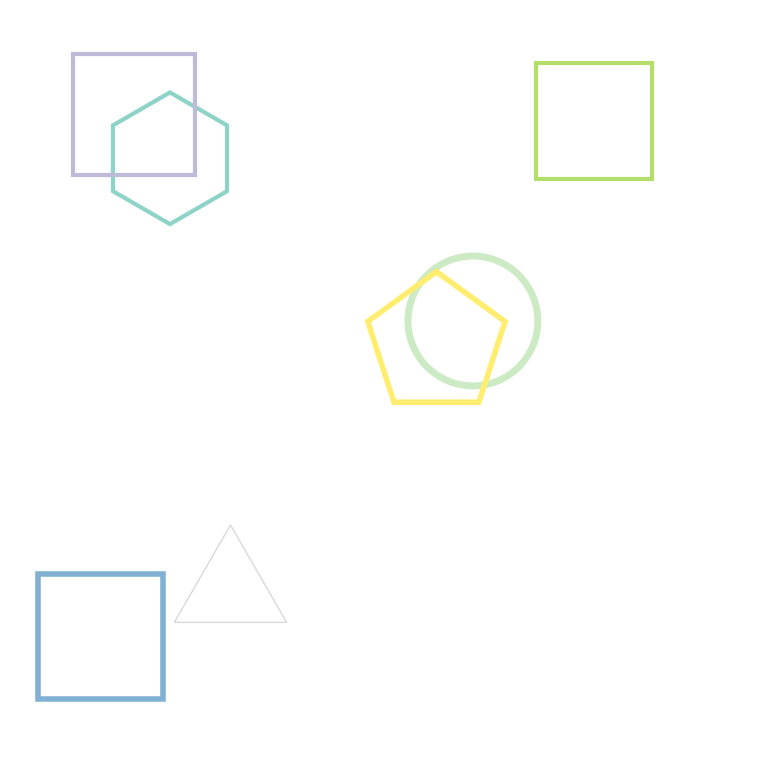[{"shape": "hexagon", "thickness": 1.5, "radius": 0.43, "center": [0.221, 0.794]}, {"shape": "square", "thickness": 1.5, "radius": 0.39, "center": [0.174, 0.851]}, {"shape": "square", "thickness": 2, "radius": 0.41, "center": [0.13, 0.173]}, {"shape": "square", "thickness": 1.5, "radius": 0.38, "center": [0.772, 0.842]}, {"shape": "triangle", "thickness": 0.5, "radius": 0.42, "center": [0.299, 0.234]}, {"shape": "circle", "thickness": 2.5, "radius": 0.42, "center": [0.614, 0.583]}, {"shape": "pentagon", "thickness": 2, "radius": 0.47, "center": [0.567, 0.553]}]